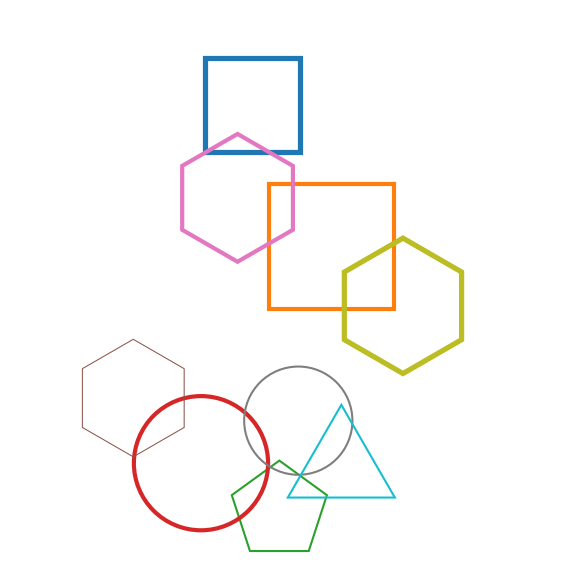[{"shape": "square", "thickness": 2.5, "radius": 0.41, "center": [0.437, 0.817]}, {"shape": "square", "thickness": 2, "radius": 0.54, "center": [0.574, 0.572]}, {"shape": "pentagon", "thickness": 1, "radius": 0.43, "center": [0.484, 0.115]}, {"shape": "circle", "thickness": 2, "radius": 0.58, "center": [0.348, 0.197]}, {"shape": "hexagon", "thickness": 0.5, "radius": 0.51, "center": [0.231, 0.31]}, {"shape": "hexagon", "thickness": 2, "radius": 0.55, "center": [0.411, 0.657]}, {"shape": "circle", "thickness": 1, "radius": 0.47, "center": [0.517, 0.271]}, {"shape": "hexagon", "thickness": 2.5, "radius": 0.59, "center": [0.698, 0.47]}, {"shape": "triangle", "thickness": 1, "radius": 0.54, "center": [0.591, 0.191]}]